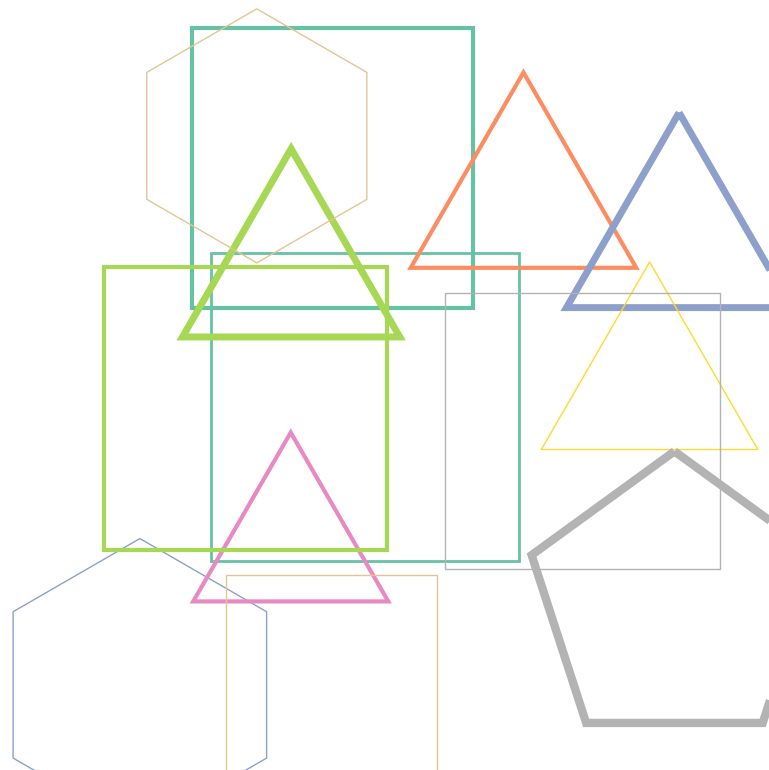[{"shape": "square", "thickness": 1, "radius": 1.0, "center": [0.474, 0.472]}, {"shape": "square", "thickness": 1.5, "radius": 0.91, "center": [0.431, 0.782]}, {"shape": "triangle", "thickness": 1.5, "radius": 0.85, "center": [0.68, 0.737]}, {"shape": "triangle", "thickness": 2.5, "radius": 0.84, "center": [0.882, 0.685]}, {"shape": "hexagon", "thickness": 0.5, "radius": 0.95, "center": [0.182, 0.111]}, {"shape": "triangle", "thickness": 1.5, "radius": 0.73, "center": [0.378, 0.292]}, {"shape": "triangle", "thickness": 2.5, "radius": 0.81, "center": [0.378, 0.644]}, {"shape": "square", "thickness": 1.5, "radius": 0.92, "center": [0.319, 0.469]}, {"shape": "triangle", "thickness": 0.5, "radius": 0.81, "center": [0.844, 0.497]}, {"shape": "hexagon", "thickness": 0.5, "radius": 0.82, "center": [0.333, 0.824]}, {"shape": "square", "thickness": 0.5, "radius": 0.69, "center": [0.431, 0.116]}, {"shape": "pentagon", "thickness": 3, "radius": 0.97, "center": [0.876, 0.219]}, {"shape": "square", "thickness": 0.5, "radius": 0.89, "center": [0.757, 0.441]}]